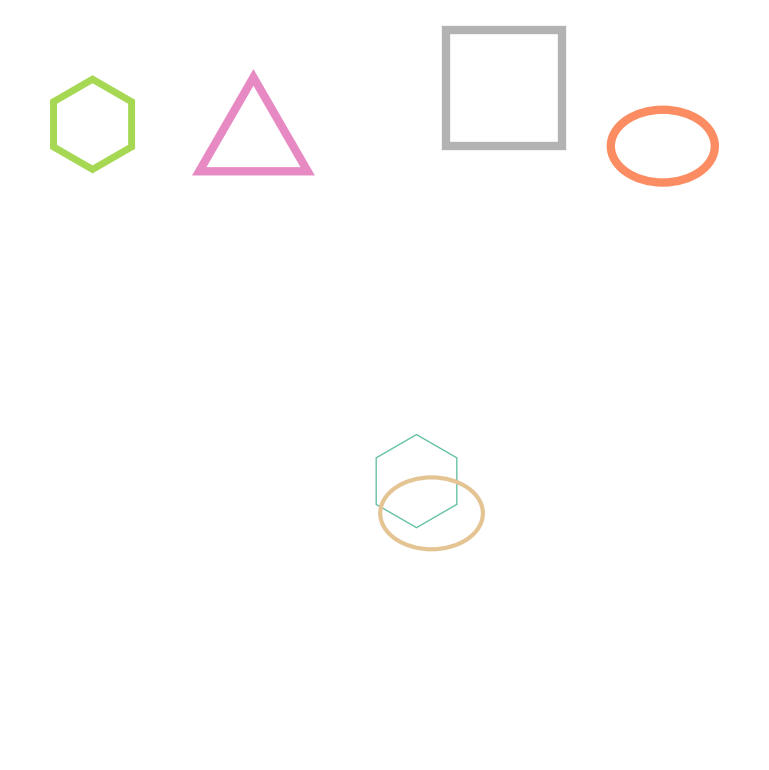[{"shape": "hexagon", "thickness": 0.5, "radius": 0.3, "center": [0.541, 0.375]}, {"shape": "oval", "thickness": 3, "radius": 0.34, "center": [0.861, 0.81]}, {"shape": "triangle", "thickness": 3, "radius": 0.41, "center": [0.329, 0.818]}, {"shape": "hexagon", "thickness": 2.5, "radius": 0.29, "center": [0.12, 0.839]}, {"shape": "oval", "thickness": 1.5, "radius": 0.33, "center": [0.56, 0.333]}, {"shape": "square", "thickness": 3, "radius": 0.38, "center": [0.655, 0.886]}]